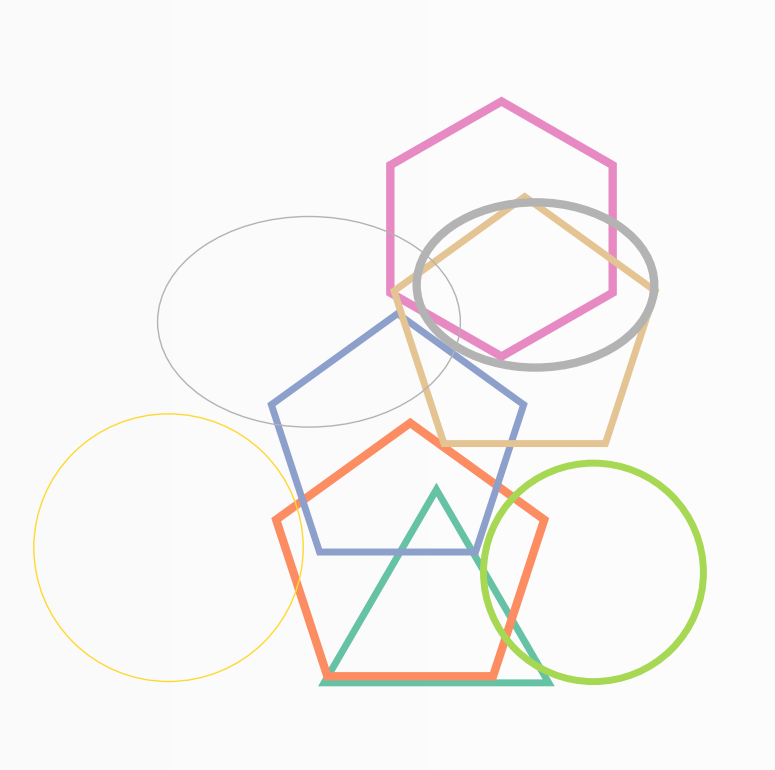[{"shape": "triangle", "thickness": 2.5, "radius": 0.84, "center": [0.563, 0.197]}, {"shape": "pentagon", "thickness": 3, "radius": 0.91, "center": [0.529, 0.269]}, {"shape": "pentagon", "thickness": 2.5, "radius": 0.86, "center": [0.513, 0.422]}, {"shape": "hexagon", "thickness": 3, "radius": 0.83, "center": [0.647, 0.703]}, {"shape": "circle", "thickness": 2.5, "radius": 0.71, "center": [0.766, 0.257]}, {"shape": "circle", "thickness": 0.5, "radius": 0.87, "center": [0.217, 0.289]}, {"shape": "pentagon", "thickness": 2.5, "radius": 0.89, "center": [0.677, 0.567]}, {"shape": "oval", "thickness": 3, "radius": 0.77, "center": [0.691, 0.63]}, {"shape": "oval", "thickness": 0.5, "radius": 0.98, "center": [0.399, 0.582]}]